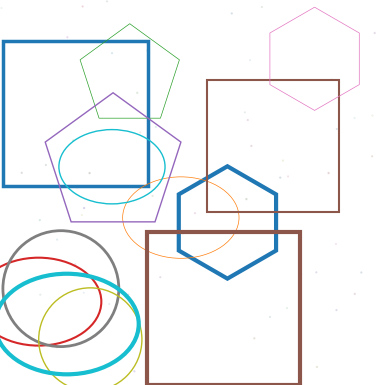[{"shape": "square", "thickness": 2.5, "radius": 0.94, "center": [0.195, 0.704]}, {"shape": "hexagon", "thickness": 3, "radius": 0.73, "center": [0.591, 0.422]}, {"shape": "oval", "thickness": 0.5, "radius": 0.76, "center": [0.47, 0.435]}, {"shape": "pentagon", "thickness": 0.5, "radius": 0.68, "center": [0.337, 0.803]}, {"shape": "oval", "thickness": 1.5, "radius": 0.82, "center": [0.1, 0.217]}, {"shape": "pentagon", "thickness": 1, "radius": 0.93, "center": [0.294, 0.574]}, {"shape": "square", "thickness": 3, "radius": 0.99, "center": [0.581, 0.199]}, {"shape": "square", "thickness": 1.5, "radius": 0.86, "center": [0.709, 0.622]}, {"shape": "hexagon", "thickness": 0.5, "radius": 0.67, "center": [0.817, 0.847]}, {"shape": "circle", "thickness": 2, "radius": 0.75, "center": [0.158, 0.25]}, {"shape": "circle", "thickness": 1, "radius": 0.67, "center": [0.235, 0.118]}, {"shape": "oval", "thickness": 1, "radius": 0.69, "center": [0.291, 0.567]}, {"shape": "oval", "thickness": 3, "radius": 0.93, "center": [0.174, 0.158]}]